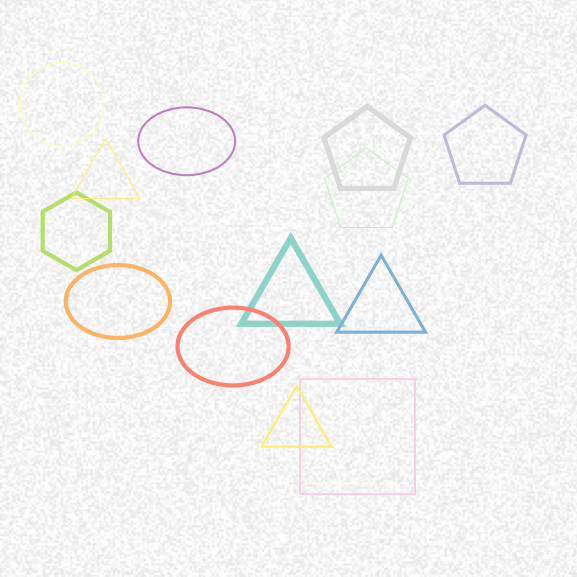[{"shape": "triangle", "thickness": 3, "radius": 0.49, "center": [0.503, 0.488]}, {"shape": "circle", "thickness": 0.5, "radius": 0.36, "center": [0.108, 0.819]}, {"shape": "pentagon", "thickness": 1.5, "radius": 0.37, "center": [0.84, 0.742]}, {"shape": "oval", "thickness": 2, "radius": 0.48, "center": [0.404, 0.399]}, {"shape": "triangle", "thickness": 1.5, "radius": 0.44, "center": [0.66, 0.468]}, {"shape": "oval", "thickness": 2, "radius": 0.45, "center": [0.204, 0.477]}, {"shape": "hexagon", "thickness": 2, "radius": 0.34, "center": [0.132, 0.599]}, {"shape": "square", "thickness": 1, "radius": 0.5, "center": [0.619, 0.243]}, {"shape": "pentagon", "thickness": 2.5, "radius": 0.39, "center": [0.636, 0.736]}, {"shape": "oval", "thickness": 1, "radius": 0.42, "center": [0.323, 0.755]}, {"shape": "pentagon", "thickness": 0.5, "radius": 0.38, "center": [0.634, 0.667]}, {"shape": "triangle", "thickness": 0.5, "radius": 0.34, "center": [0.183, 0.69]}, {"shape": "triangle", "thickness": 1, "radius": 0.35, "center": [0.514, 0.261]}]